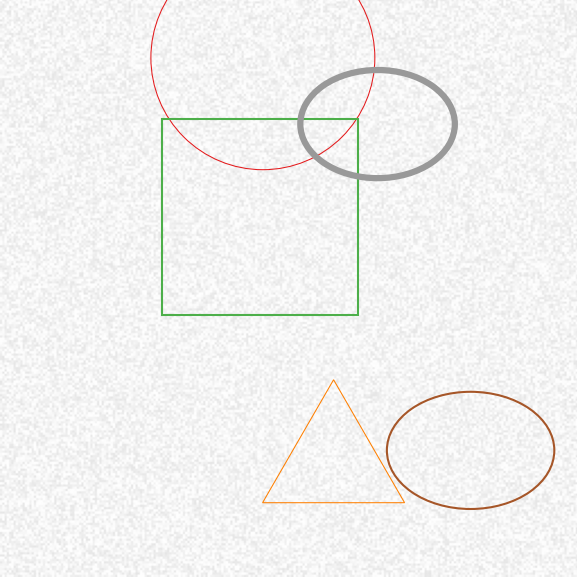[{"shape": "circle", "thickness": 0.5, "radius": 0.97, "center": [0.455, 0.899]}, {"shape": "square", "thickness": 1, "radius": 0.85, "center": [0.45, 0.623]}, {"shape": "triangle", "thickness": 0.5, "radius": 0.71, "center": [0.578, 0.2]}, {"shape": "oval", "thickness": 1, "radius": 0.72, "center": [0.815, 0.219]}, {"shape": "oval", "thickness": 3, "radius": 0.67, "center": [0.654, 0.784]}]